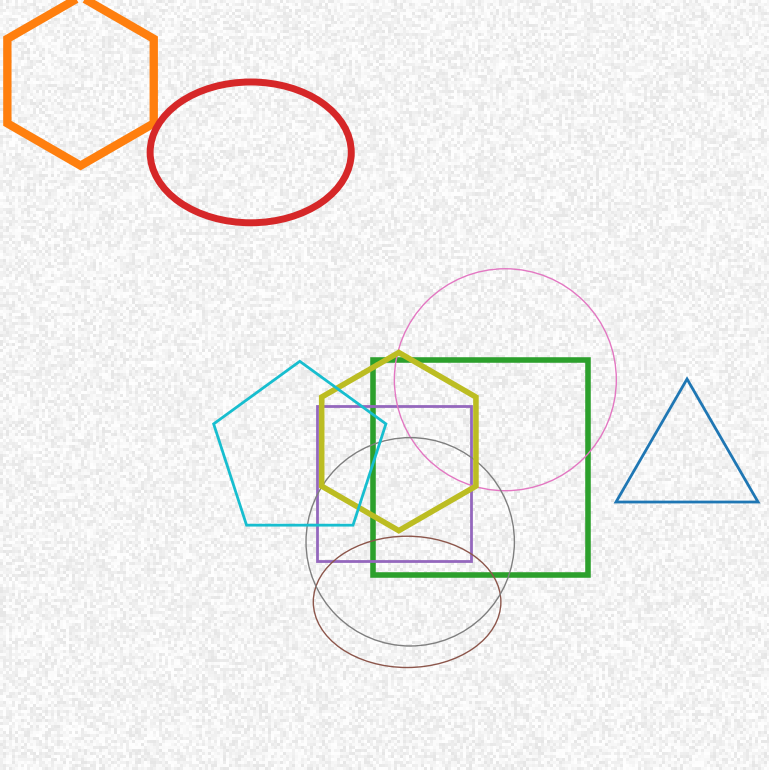[{"shape": "triangle", "thickness": 1, "radius": 0.53, "center": [0.892, 0.401]}, {"shape": "hexagon", "thickness": 3, "radius": 0.55, "center": [0.105, 0.895]}, {"shape": "square", "thickness": 2, "radius": 0.7, "center": [0.624, 0.393]}, {"shape": "oval", "thickness": 2.5, "radius": 0.65, "center": [0.326, 0.802]}, {"shape": "square", "thickness": 1, "radius": 0.5, "center": [0.512, 0.372]}, {"shape": "oval", "thickness": 0.5, "radius": 0.61, "center": [0.529, 0.218]}, {"shape": "circle", "thickness": 0.5, "radius": 0.72, "center": [0.656, 0.507]}, {"shape": "circle", "thickness": 0.5, "radius": 0.68, "center": [0.533, 0.296]}, {"shape": "hexagon", "thickness": 2, "radius": 0.58, "center": [0.518, 0.427]}, {"shape": "pentagon", "thickness": 1, "radius": 0.59, "center": [0.389, 0.413]}]